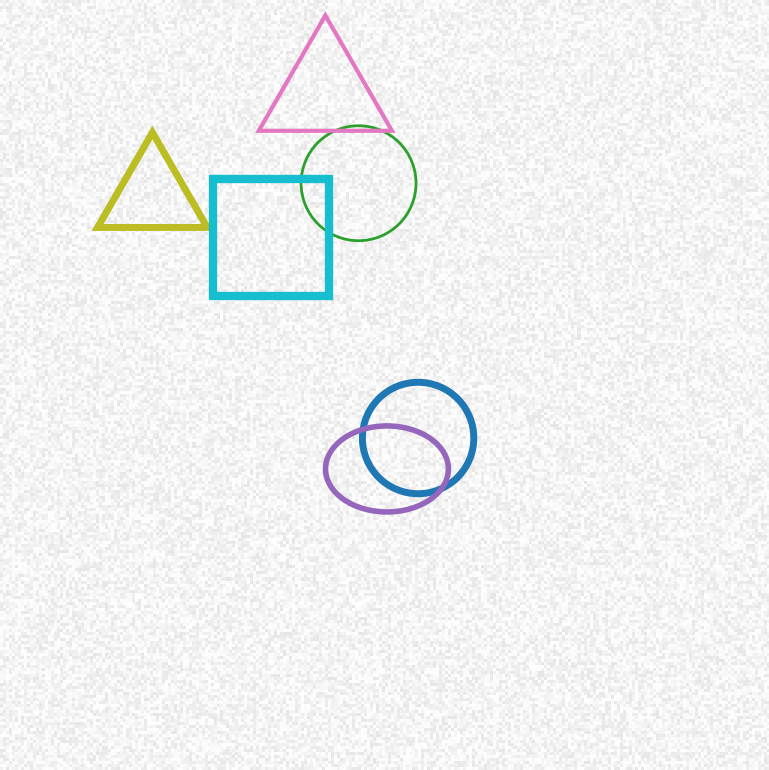[{"shape": "circle", "thickness": 2.5, "radius": 0.36, "center": [0.543, 0.431]}, {"shape": "circle", "thickness": 1, "radius": 0.37, "center": [0.466, 0.762]}, {"shape": "oval", "thickness": 2, "radius": 0.4, "center": [0.503, 0.391]}, {"shape": "triangle", "thickness": 1.5, "radius": 0.5, "center": [0.423, 0.88]}, {"shape": "triangle", "thickness": 2.5, "radius": 0.41, "center": [0.198, 0.746]}, {"shape": "square", "thickness": 3, "radius": 0.38, "center": [0.352, 0.692]}]